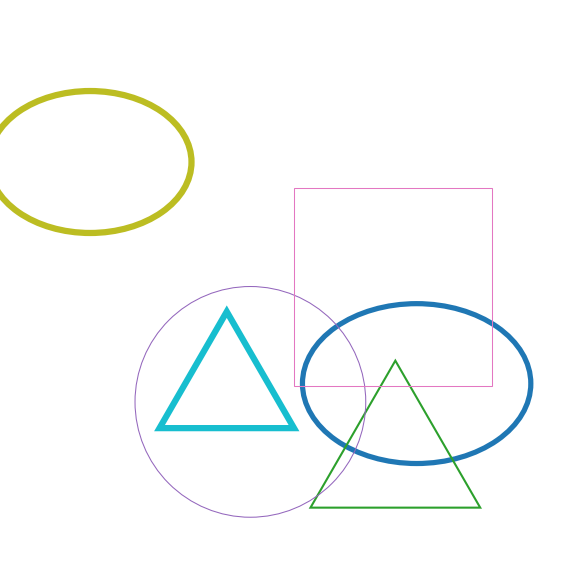[{"shape": "oval", "thickness": 2.5, "radius": 0.99, "center": [0.721, 0.335]}, {"shape": "triangle", "thickness": 1, "radius": 0.85, "center": [0.685, 0.205]}, {"shape": "circle", "thickness": 0.5, "radius": 1.0, "center": [0.434, 0.303]}, {"shape": "square", "thickness": 0.5, "radius": 0.86, "center": [0.681, 0.502]}, {"shape": "oval", "thickness": 3, "radius": 0.88, "center": [0.156, 0.719]}, {"shape": "triangle", "thickness": 3, "radius": 0.67, "center": [0.393, 0.325]}]